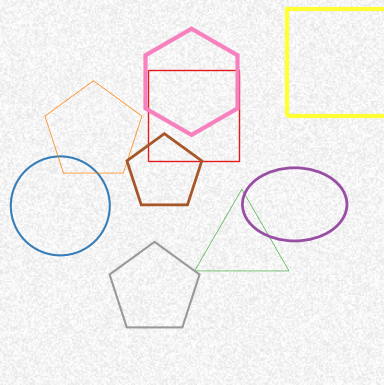[{"shape": "square", "thickness": 1, "radius": 0.59, "center": [0.503, 0.7]}, {"shape": "circle", "thickness": 1.5, "radius": 0.64, "center": [0.157, 0.465]}, {"shape": "triangle", "thickness": 0.5, "radius": 0.71, "center": [0.628, 0.367]}, {"shape": "oval", "thickness": 2, "radius": 0.68, "center": [0.765, 0.469]}, {"shape": "pentagon", "thickness": 0.5, "radius": 0.66, "center": [0.243, 0.658]}, {"shape": "square", "thickness": 3, "radius": 0.7, "center": [0.885, 0.838]}, {"shape": "pentagon", "thickness": 2, "radius": 0.51, "center": [0.427, 0.551]}, {"shape": "hexagon", "thickness": 3, "radius": 0.69, "center": [0.497, 0.787]}, {"shape": "pentagon", "thickness": 1.5, "radius": 0.61, "center": [0.401, 0.249]}]